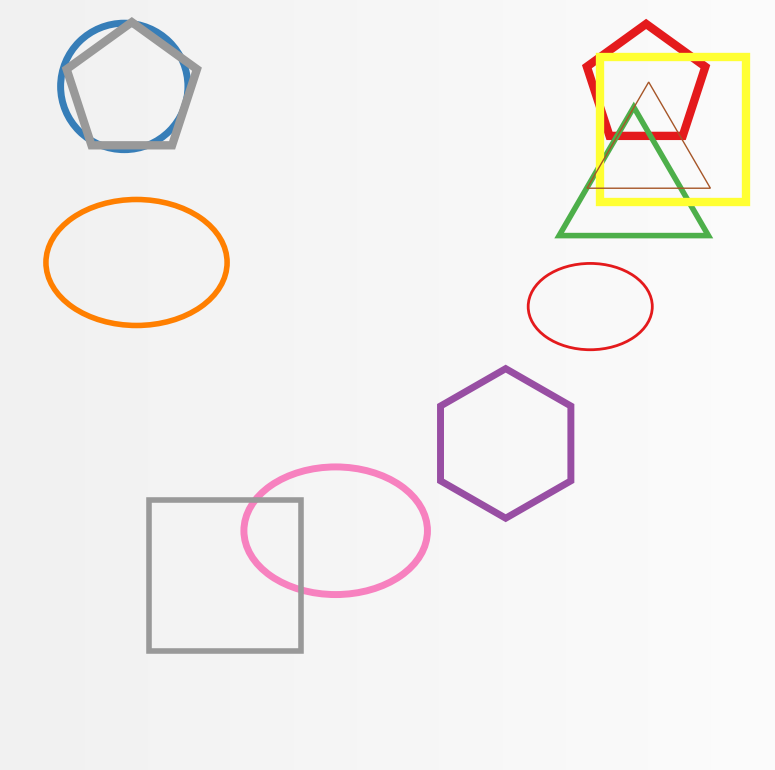[{"shape": "pentagon", "thickness": 3, "radius": 0.4, "center": [0.834, 0.889]}, {"shape": "oval", "thickness": 1, "radius": 0.4, "center": [0.762, 0.602]}, {"shape": "circle", "thickness": 2.5, "radius": 0.41, "center": [0.16, 0.888]}, {"shape": "triangle", "thickness": 2, "radius": 0.56, "center": [0.818, 0.75]}, {"shape": "hexagon", "thickness": 2.5, "radius": 0.49, "center": [0.653, 0.424]}, {"shape": "oval", "thickness": 2, "radius": 0.58, "center": [0.176, 0.659]}, {"shape": "square", "thickness": 3, "radius": 0.47, "center": [0.869, 0.832]}, {"shape": "triangle", "thickness": 0.5, "radius": 0.46, "center": [0.837, 0.802]}, {"shape": "oval", "thickness": 2.5, "radius": 0.59, "center": [0.433, 0.311]}, {"shape": "square", "thickness": 2, "radius": 0.49, "center": [0.29, 0.253]}, {"shape": "pentagon", "thickness": 3, "radius": 0.44, "center": [0.17, 0.883]}]